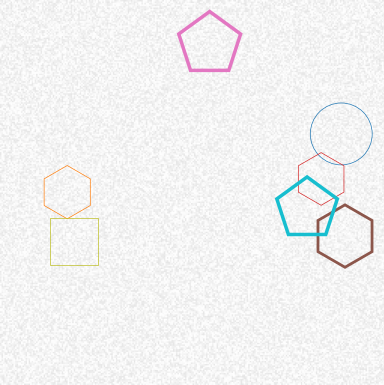[{"shape": "circle", "thickness": 0.5, "radius": 0.4, "center": [0.886, 0.652]}, {"shape": "hexagon", "thickness": 0.5, "radius": 0.35, "center": [0.175, 0.501]}, {"shape": "hexagon", "thickness": 0.5, "radius": 0.34, "center": [0.834, 0.535]}, {"shape": "hexagon", "thickness": 2, "radius": 0.41, "center": [0.896, 0.387]}, {"shape": "pentagon", "thickness": 2.5, "radius": 0.42, "center": [0.545, 0.886]}, {"shape": "square", "thickness": 0.5, "radius": 0.31, "center": [0.192, 0.373]}, {"shape": "pentagon", "thickness": 2.5, "radius": 0.41, "center": [0.798, 0.458]}]